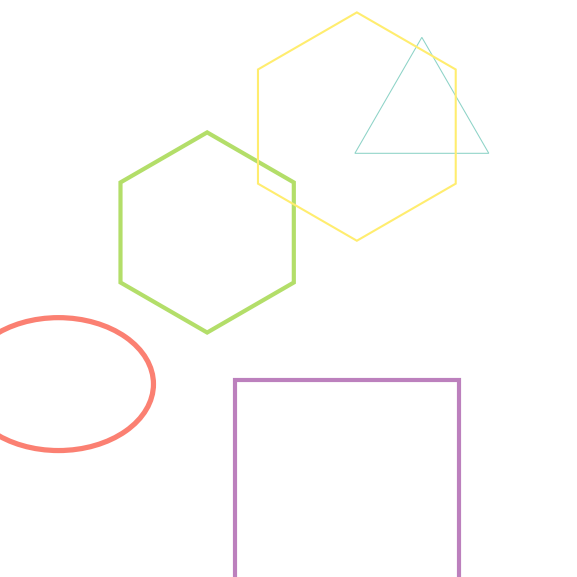[{"shape": "triangle", "thickness": 0.5, "radius": 0.67, "center": [0.73, 0.801]}, {"shape": "oval", "thickness": 2.5, "radius": 0.82, "center": [0.101, 0.334]}, {"shape": "hexagon", "thickness": 2, "radius": 0.87, "center": [0.359, 0.597]}, {"shape": "square", "thickness": 2, "radius": 0.97, "center": [0.601, 0.148]}, {"shape": "hexagon", "thickness": 1, "radius": 0.99, "center": [0.618, 0.78]}]